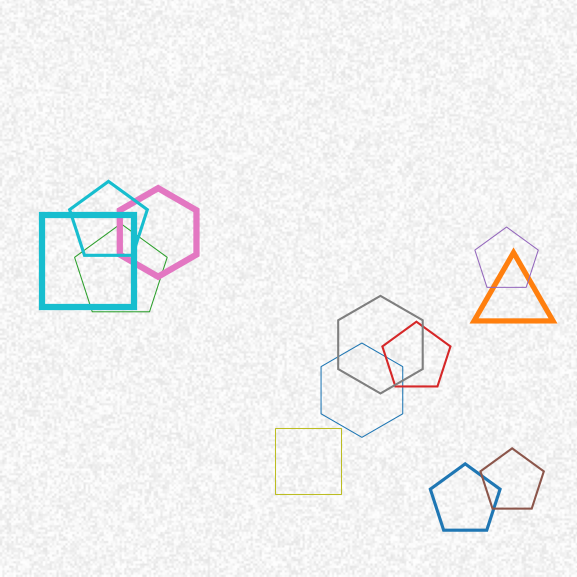[{"shape": "hexagon", "thickness": 0.5, "radius": 0.41, "center": [0.627, 0.323]}, {"shape": "pentagon", "thickness": 1.5, "radius": 0.32, "center": [0.806, 0.132]}, {"shape": "triangle", "thickness": 2.5, "radius": 0.39, "center": [0.889, 0.483]}, {"shape": "pentagon", "thickness": 0.5, "radius": 0.42, "center": [0.209, 0.527]}, {"shape": "pentagon", "thickness": 1, "radius": 0.31, "center": [0.721, 0.38]}, {"shape": "pentagon", "thickness": 0.5, "radius": 0.29, "center": [0.877, 0.548]}, {"shape": "pentagon", "thickness": 1, "radius": 0.29, "center": [0.887, 0.165]}, {"shape": "hexagon", "thickness": 3, "radius": 0.38, "center": [0.274, 0.597]}, {"shape": "hexagon", "thickness": 1, "radius": 0.42, "center": [0.659, 0.402]}, {"shape": "square", "thickness": 0.5, "radius": 0.29, "center": [0.533, 0.201]}, {"shape": "square", "thickness": 3, "radius": 0.4, "center": [0.152, 0.548]}, {"shape": "pentagon", "thickness": 1.5, "radius": 0.35, "center": [0.188, 0.614]}]